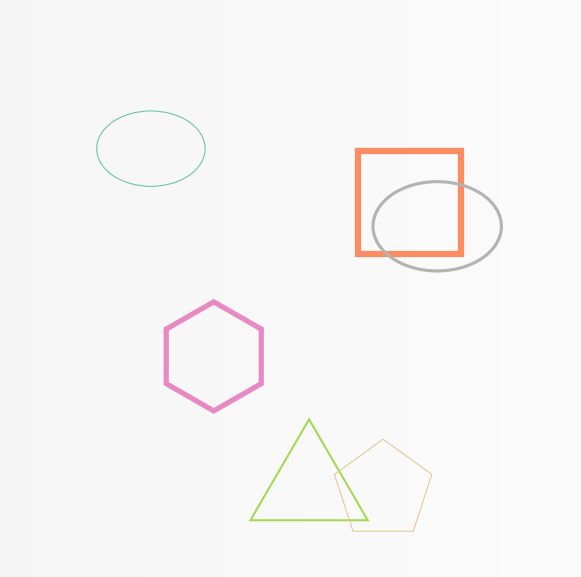[{"shape": "oval", "thickness": 0.5, "radius": 0.47, "center": [0.26, 0.742]}, {"shape": "square", "thickness": 3, "radius": 0.44, "center": [0.705, 0.648]}, {"shape": "hexagon", "thickness": 2.5, "radius": 0.47, "center": [0.368, 0.382]}, {"shape": "triangle", "thickness": 1, "radius": 0.58, "center": [0.532, 0.157]}, {"shape": "pentagon", "thickness": 0.5, "radius": 0.44, "center": [0.659, 0.15]}, {"shape": "oval", "thickness": 1.5, "radius": 0.55, "center": [0.752, 0.607]}]